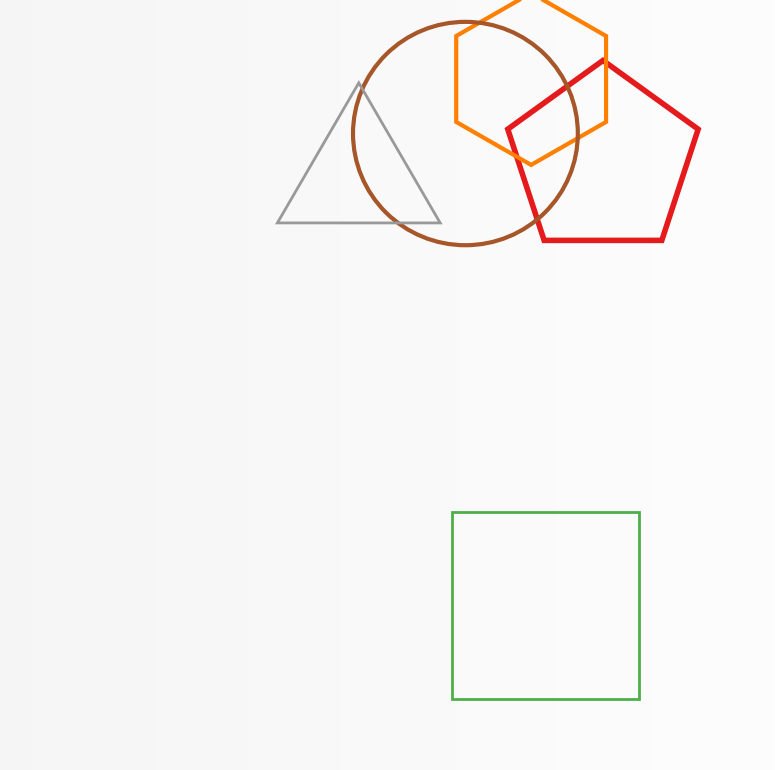[{"shape": "pentagon", "thickness": 2, "radius": 0.65, "center": [0.778, 0.792]}, {"shape": "square", "thickness": 1, "radius": 0.61, "center": [0.704, 0.214]}, {"shape": "hexagon", "thickness": 1.5, "radius": 0.56, "center": [0.685, 0.897]}, {"shape": "circle", "thickness": 1.5, "radius": 0.73, "center": [0.601, 0.827]}, {"shape": "triangle", "thickness": 1, "radius": 0.61, "center": [0.463, 0.771]}]